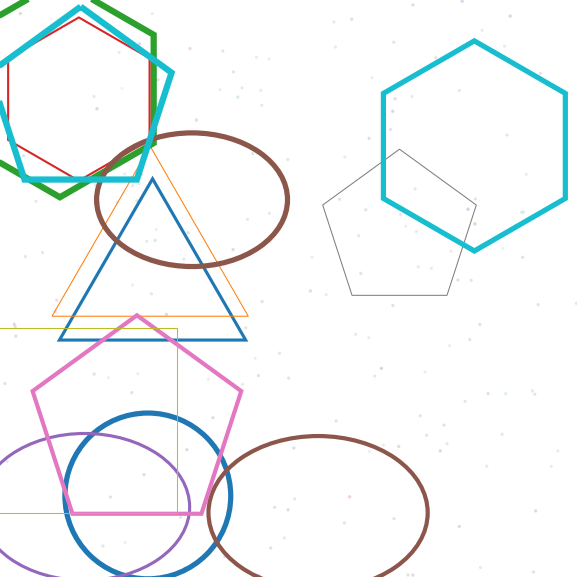[{"shape": "circle", "thickness": 2.5, "radius": 0.72, "center": [0.256, 0.14]}, {"shape": "triangle", "thickness": 1.5, "radius": 0.93, "center": [0.264, 0.503]}, {"shape": "triangle", "thickness": 0.5, "radius": 0.98, "center": [0.26, 0.55]}, {"shape": "hexagon", "thickness": 3, "radius": 0.94, "center": [0.104, 0.845]}, {"shape": "hexagon", "thickness": 1, "radius": 0.71, "center": [0.137, 0.828]}, {"shape": "oval", "thickness": 1.5, "radius": 0.91, "center": [0.147, 0.121]}, {"shape": "oval", "thickness": 2.5, "radius": 0.83, "center": [0.333, 0.653]}, {"shape": "oval", "thickness": 2, "radius": 0.95, "center": [0.551, 0.111]}, {"shape": "pentagon", "thickness": 2, "radius": 0.95, "center": [0.237, 0.263]}, {"shape": "pentagon", "thickness": 0.5, "radius": 0.7, "center": [0.692, 0.601]}, {"shape": "square", "thickness": 0.5, "radius": 0.8, "center": [0.147, 0.271]}, {"shape": "pentagon", "thickness": 3, "radius": 0.83, "center": [0.14, 0.822]}, {"shape": "hexagon", "thickness": 2.5, "radius": 0.91, "center": [0.821, 0.746]}]